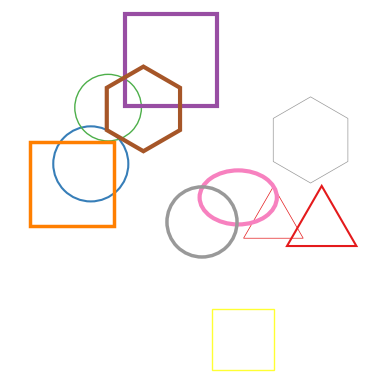[{"shape": "triangle", "thickness": 0.5, "radius": 0.45, "center": [0.71, 0.426]}, {"shape": "triangle", "thickness": 1.5, "radius": 0.52, "center": [0.836, 0.413]}, {"shape": "circle", "thickness": 1.5, "radius": 0.49, "center": [0.236, 0.574]}, {"shape": "circle", "thickness": 1, "radius": 0.43, "center": [0.281, 0.72]}, {"shape": "square", "thickness": 3, "radius": 0.6, "center": [0.445, 0.844]}, {"shape": "square", "thickness": 2.5, "radius": 0.55, "center": [0.187, 0.522]}, {"shape": "square", "thickness": 1, "radius": 0.4, "center": [0.631, 0.118]}, {"shape": "hexagon", "thickness": 3, "radius": 0.55, "center": [0.372, 0.717]}, {"shape": "oval", "thickness": 3, "radius": 0.5, "center": [0.619, 0.487]}, {"shape": "hexagon", "thickness": 0.5, "radius": 0.56, "center": [0.807, 0.637]}, {"shape": "circle", "thickness": 2.5, "radius": 0.46, "center": [0.525, 0.424]}]